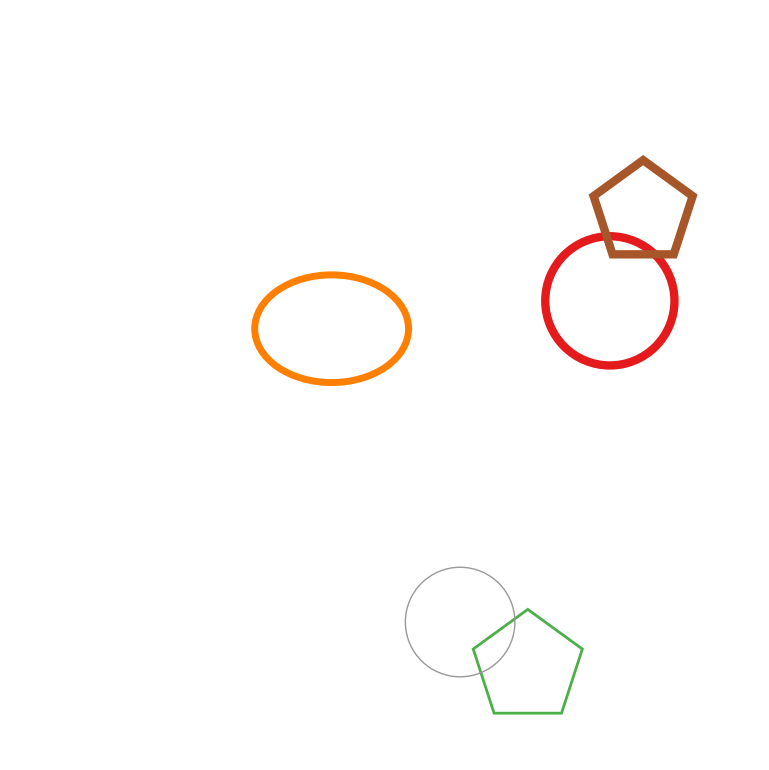[{"shape": "circle", "thickness": 3, "radius": 0.42, "center": [0.792, 0.609]}, {"shape": "pentagon", "thickness": 1, "radius": 0.37, "center": [0.685, 0.134]}, {"shape": "oval", "thickness": 2.5, "radius": 0.5, "center": [0.431, 0.573]}, {"shape": "pentagon", "thickness": 3, "radius": 0.34, "center": [0.835, 0.724]}, {"shape": "circle", "thickness": 0.5, "radius": 0.36, "center": [0.598, 0.192]}]